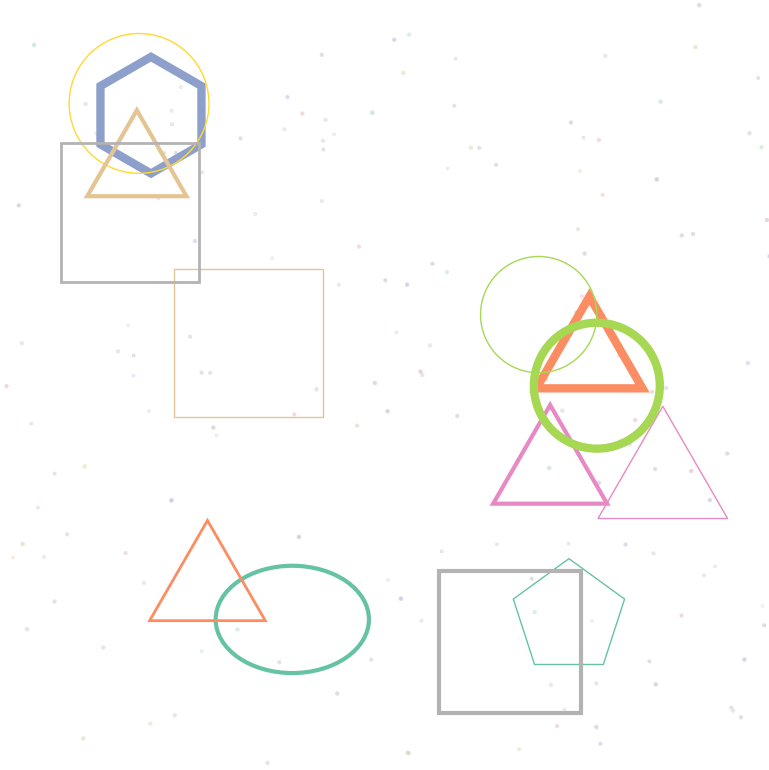[{"shape": "pentagon", "thickness": 0.5, "radius": 0.38, "center": [0.739, 0.199]}, {"shape": "oval", "thickness": 1.5, "radius": 0.5, "center": [0.38, 0.196]}, {"shape": "triangle", "thickness": 3, "radius": 0.4, "center": [0.765, 0.535]}, {"shape": "triangle", "thickness": 1, "radius": 0.43, "center": [0.269, 0.237]}, {"shape": "hexagon", "thickness": 3, "radius": 0.38, "center": [0.196, 0.85]}, {"shape": "triangle", "thickness": 1.5, "radius": 0.43, "center": [0.714, 0.389]}, {"shape": "triangle", "thickness": 0.5, "radius": 0.49, "center": [0.861, 0.375]}, {"shape": "circle", "thickness": 0.5, "radius": 0.38, "center": [0.7, 0.591]}, {"shape": "circle", "thickness": 3, "radius": 0.41, "center": [0.775, 0.499]}, {"shape": "circle", "thickness": 0.5, "radius": 0.45, "center": [0.181, 0.866]}, {"shape": "triangle", "thickness": 1.5, "radius": 0.37, "center": [0.178, 0.782]}, {"shape": "square", "thickness": 0.5, "radius": 0.48, "center": [0.323, 0.555]}, {"shape": "square", "thickness": 1.5, "radius": 0.46, "center": [0.662, 0.166]}, {"shape": "square", "thickness": 1, "radius": 0.45, "center": [0.169, 0.724]}]